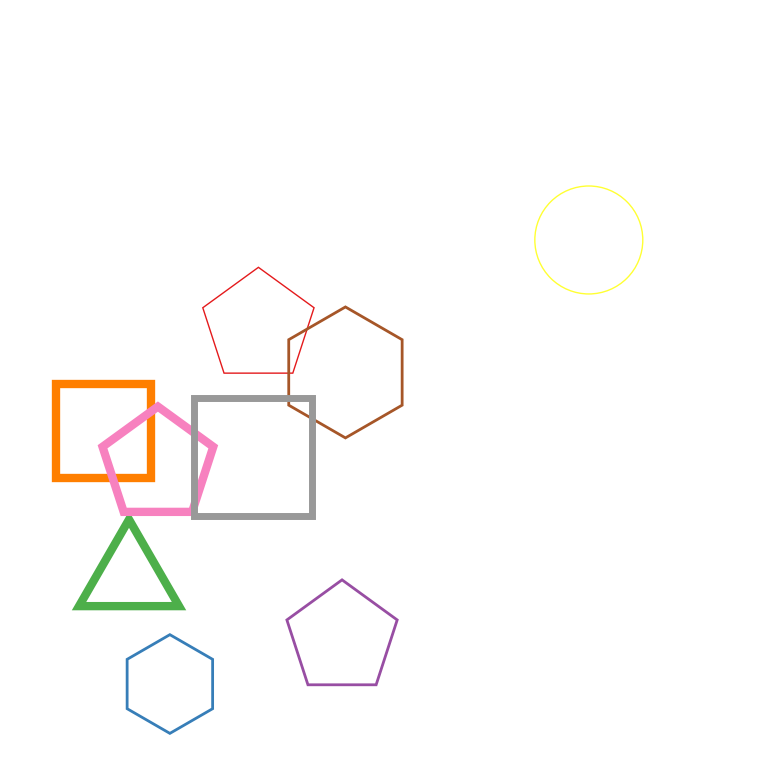[{"shape": "pentagon", "thickness": 0.5, "radius": 0.38, "center": [0.336, 0.577]}, {"shape": "hexagon", "thickness": 1, "radius": 0.32, "center": [0.221, 0.112]}, {"shape": "triangle", "thickness": 3, "radius": 0.37, "center": [0.168, 0.25]}, {"shape": "pentagon", "thickness": 1, "radius": 0.38, "center": [0.444, 0.172]}, {"shape": "square", "thickness": 3, "radius": 0.31, "center": [0.134, 0.441]}, {"shape": "circle", "thickness": 0.5, "radius": 0.35, "center": [0.765, 0.688]}, {"shape": "hexagon", "thickness": 1, "radius": 0.43, "center": [0.449, 0.516]}, {"shape": "pentagon", "thickness": 3, "radius": 0.38, "center": [0.205, 0.396]}, {"shape": "square", "thickness": 2.5, "radius": 0.38, "center": [0.328, 0.406]}]